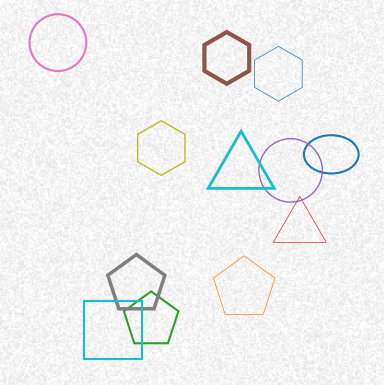[{"shape": "oval", "thickness": 1.5, "radius": 0.36, "center": [0.86, 0.599]}, {"shape": "hexagon", "thickness": 0.5, "radius": 0.36, "center": [0.723, 0.809]}, {"shape": "pentagon", "thickness": 0.5, "radius": 0.42, "center": [0.634, 0.251]}, {"shape": "pentagon", "thickness": 1.5, "radius": 0.37, "center": [0.393, 0.169]}, {"shape": "triangle", "thickness": 0.5, "radius": 0.4, "center": [0.779, 0.41]}, {"shape": "circle", "thickness": 1, "radius": 0.41, "center": [0.755, 0.557]}, {"shape": "hexagon", "thickness": 3, "radius": 0.34, "center": [0.589, 0.85]}, {"shape": "circle", "thickness": 1.5, "radius": 0.37, "center": [0.15, 0.889]}, {"shape": "pentagon", "thickness": 2.5, "radius": 0.39, "center": [0.354, 0.261]}, {"shape": "hexagon", "thickness": 1, "radius": 0.35, "center": [0.419, 0.615]}, {"shape": "triangle", "thickness": 2, "radius": 0.5, "center": [0.626, 0.56]}, {"shape": "square", "thickness": 1.5, "radius": 0.37, "center": [0.294, 0.142]}]